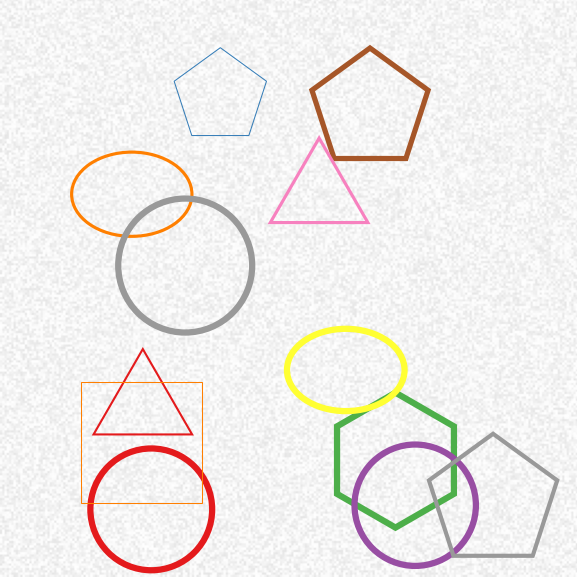[{"shape": "circle", "thickness": 3, "radius": 0.53, "center": [0.262, 0.117]}, {"shape": "triangle", "thickness": 1, "radius": 0.49, "center": [0.247, 0.296]}, {"shape": "pentagon", "thickness": 0.5, "radius": 0.42, "center": [0.382, 0.832]}, {"shape": "hexagon", "thickness": 3, "radius": 0.58, "center": [0.685, 0.202]}, {"shape": "circle", "thickness": 3, "radius": 0.53, "center": [0.719, 0.124]}, {"shape": "oval", "thickness": 1.5, "radius": 0.52, "center": [0.228, 0.663]}, {"shape": "square", "thickness": 0.5, "radius": 0.53, "center": [0.245, 0.233]}, {"shape": "oval", "thickness": 3, "radius": 0.51, "center": [0.599, 0.359]}, {"shape": "pentagon", "thickness": 2.5, "radius": 0.53, "center": [0.641, 0.81]}, {"shape": "triangle", "thickness": 1.5, "radius": 0.49, "center": [0.553, 0.662]}, {"shape": "pentagon", "thickness": 2, "radius": 0.58, "center": [0.854, 0.131]}, {"shape": "circle", "thickness": 3, "radius": 0.58, "center": [0.321, 0.539]}]